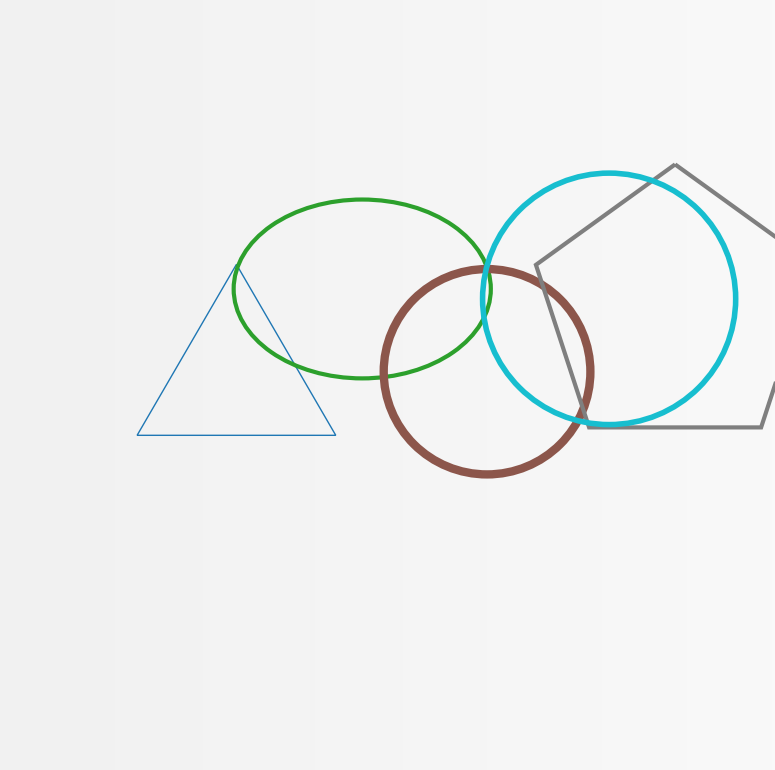[{"shape": "triangle", "thickness": 0.5, "radius": 0.74, "center": [0.305, 0.509]}, {"shape": "oval", "thickness": 1.5, "radius": 0.83, "center": [0.467, 0.625]}, {"shape": "circle", "thickness": 3, "radius": 0.67, "center": [0.628, 0.517]}, {"shape": "pentagon", "thickness": 1.5, "radius": 0.94, "center": [0.871, 0.598]}, {"shape": "circle", "thickness": 2, "radius": 0.82, "center": [0.786, 0.612]}]